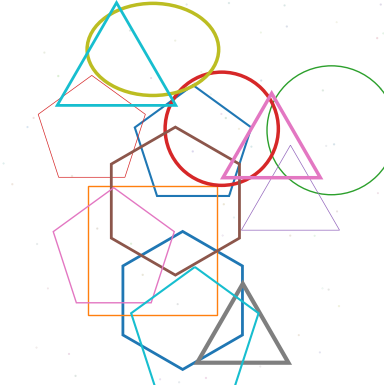[{"shape": "hexagon", "thickness": 2, "radius": 0.9, "center": [0.474, 0.22]}, {"shape": "pentagon", "thickness": 1.5, "radius": 0.8, "center": [0.501, 0.62]}, {"shape": "square", "thickness": 1, "radius": 0.84, "center": [0.397, 0.35]}, {"shape": "circle", "thickness": 1, "radius": 0.84, "center": [0.861, 0.662]}, {"shape": "circle", "thickness": 2.5, "radius": 0.74, "center": [0.576, 0.666]}, {"shape": "pentagon", "thickness": 0.5, "radius": 0.73, "center": [0.238, 0.658]}, {"shape": "triangle", "thickness": 0.5, "radius": 0.74, "center": [0.754, 0.476]}, {"shape": "hexagon", "thickness": 2, "radius": 0.96, "center": [0.456, 0.478]}, {"shape": "triangle", "thickness": 2.5, "radius": 0.73, "center": [0.706, 0.611]}, {"shape": "pentagon", "thickness": 1, "radius": 0.83, "center": [0.295, 0.347]}, {"shape": "triangle", "thickness": 3, "radius": 0.68, "center": [0.631, 0.126]}, {"shape": "oval", "thickness": 2.5, "radius": 0.85, "center": [0.397, 0.872]}, {"shape": "pentagon", "thickness": 1.5, "radius": 0.87, "center": [0.506, 0.133]}, {"shape": "triangle", "thickness": 2, "radius": 0.89, "center": [0.303, 0.815]}]